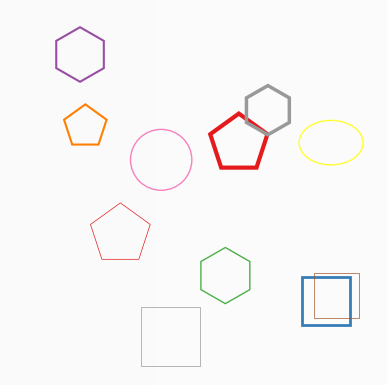[{"shape": "pentagon", "thickness": 3, "radius": 0.39, "center": [0.616, 0.627]}, {"shape": "pentagon", "thickness": 0.5, "radius": 0.41, "center": [0.311, 0.392]}, {"shape": "square", "thickness": 2, "radius": 0.31, "center": [0.842, 0.217]}, {"shape": "hexagon", "thickness": 1, "radius": 0.36, "center": [0.582, 0.284]}, {"shape": "hexagon", "thickness": 1.5, "radius": 0.35, "center": [0.207, 0.858]}, {"shape": "pentagon", "thickness": 1.5, "radius": 0.29, "center": [0.22, 0.671]}, {"shape": "oval", "thickness": 1, "radius": 0.41, "center": [0.854, 0.63]}, {"shape": "square", "thickness": 0.5, "radius": 0.29, "center": [0.868, 0.233]}, {"shape": "circle", "thickness": 1, "radius": 0.4, "center": [0.416, 0.585]}, {"shape": "hexagon", "thickness": 2.5, "radius": 0.32, "center": [0.691, 0.714]}, {"shape": "square", "thickness": 0.5, "radius": 0.38, "center": [0.44, 0.126]}]